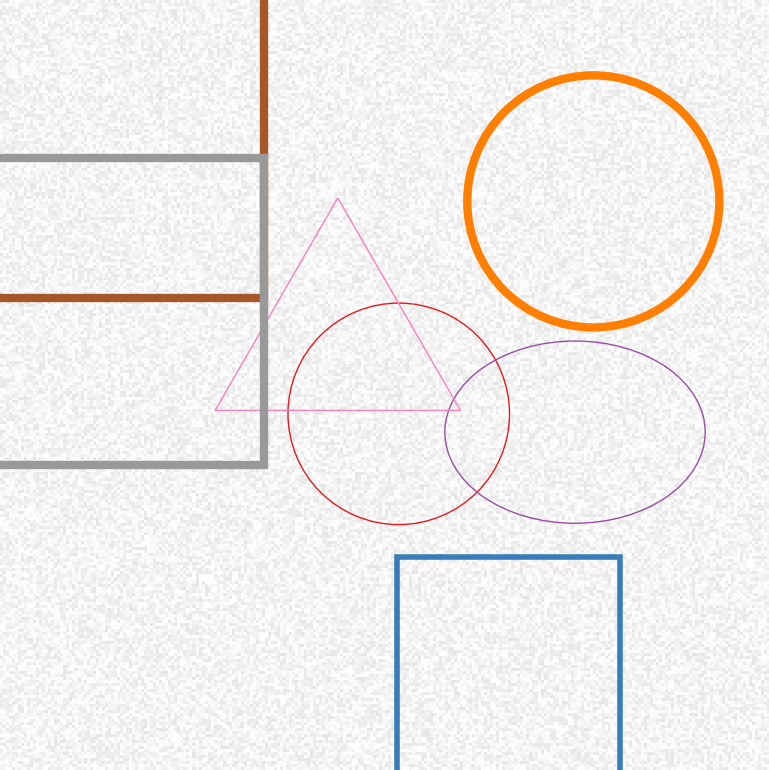[{"shape": "circle", "thickness": 0.5, "radius": 0.72, "center": [0.518, 0.463]}, {"shape": "square", "thickness": 2, "radius": 0.72, "center": [0.66, 0.132]}, {"shape": "oval", "thickness": 0.5, "radius": 0.85, "center": [0.747, 0.439]}, {"shape": "circle", "thickness": 3, "radius": 0.82, "center": [0.771, 0.738]}, {"shape": "square", "thickness": 3, "radius": 0.98, "center": [0.147, 0.809]}, {"shape": "triangle", "thickness": 0.5, "radius": 0.92, "center": [0.439, 0.559]}, {"shape": "square", "thickness": 3, "radius": 1.0, "center": [0.143, 0.596]}]